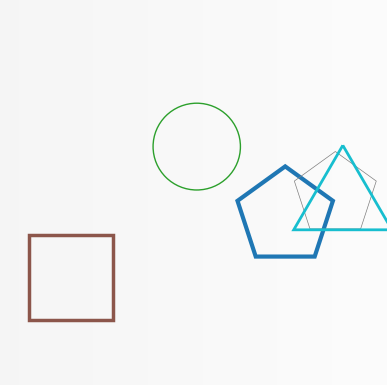[{"shape": "pentagon", "thickness": 3, "radius": 0.65, "center": [0.736, 0.438]}, {"shape": "circle", "thickness": 1, "radius": 0.56, "center": [0.508, 0.619]}, {"shape": "square", "thickness": 2.5, "radius": 0.55, "center": [0.183, 0.279]}, {"shape": "pentagon", "thickness": 0.5, "radius": 0.56, "center": [0.865, 0.495]}, {"shape": "triangle", "thickness": 2, "radius": 0.73, "center": [0.885, 0.476]}]